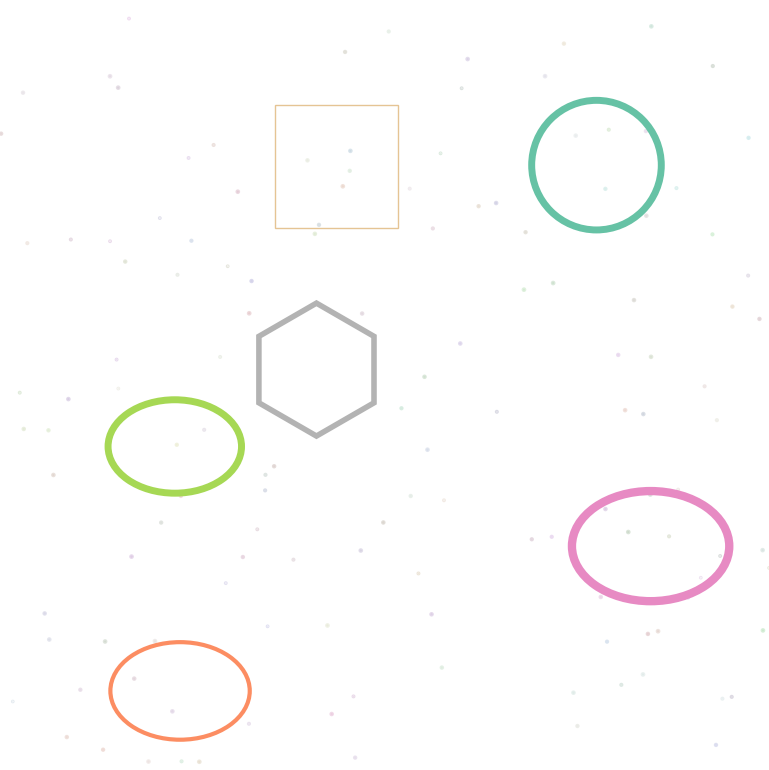[{"shape": "circle", "thickness": 2.5, "radius": 0.42, "center": [0.775, 0.786]}, {"shape": "oval", "thickness": 1.5, "radius": 0.45, "center": [0.234, 0.103]}, {"shape": "oval", "thickness": 3, "radius": 0.51, "center": [0.845, 0.291]}, {"shape": "oval", "thickness": 2.5, "radius": 0.43, "center": [0.227, 0.42]}, {"shape": "square", "thickness": 0.5, "radius": 0.4, "center": [0.437, 0.784]}, {"shape": "hexagon", "thickness": 2, "radius": 0.43, "center": [0.411, 0.52]}]